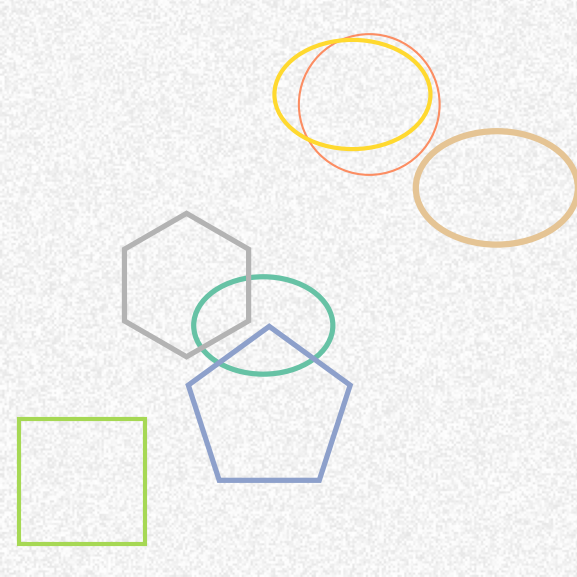[{"shape": "oval", "thickness": 2.5, "radius": 0.6, "center": [0.456, 0.436]}, {"shape": "circle", "thickness": 1, "radius": 0.61, "center": [0.639, 0.818]}, {"shape": "pentagon", "thickness": 2.5, "radius": 0.74, "center": [0.466, 0.287]}, {"shape": "square", "thickness": 2, "radius": 0.54, "center": [0.142, 0.165]}, {"shape": "oval", "thickness": 2, "radius": 0.68, "center": [0.61, 0.836]}, {"shape": "oval", "thickness": 3, "radius": 0.7, "center": [0.86, 0.674]}, {"shape": "hexagon", "thickness": 2.5, "radius": 0.62, "center": [0.323, 0.506]}]